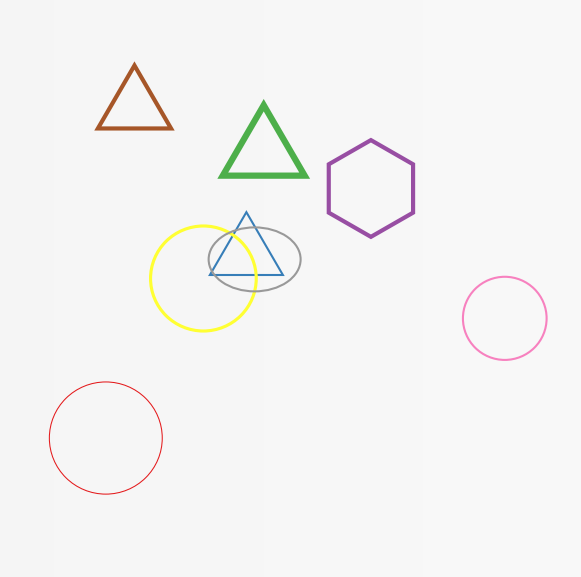[{"shape": "circle", "thickness": 0.5, "radius": 0.49, "center": [0.182, 0.241]}, {"shape": "triangle", "thickness": 1, "radius": 0.36, "center": [0.424, 0.559]}, {"shape": "triangle", "thickness": 3, "radius": 0.41, "center": [0.454, 0.736]}, {"shape": "hexagon", "thickness": 2, "radius": 0.42, "center": [0.638, 0.673]}, {"shape": "circle", "thickness": 1.5, "radius": 0.45, "center": [0.35, 0.517]}, {"shape": "triangle", "thickness": 2, "radius": 0.36, "center": [0.231, 0.813]}, {"shape": "circle", "thickness": 1, "radius": 0.36, "center": [0.868, 0.448]}, {"shape": "oval", "thickness": 1, "radius": 0.4, "center": [0.438, 0.55]}]